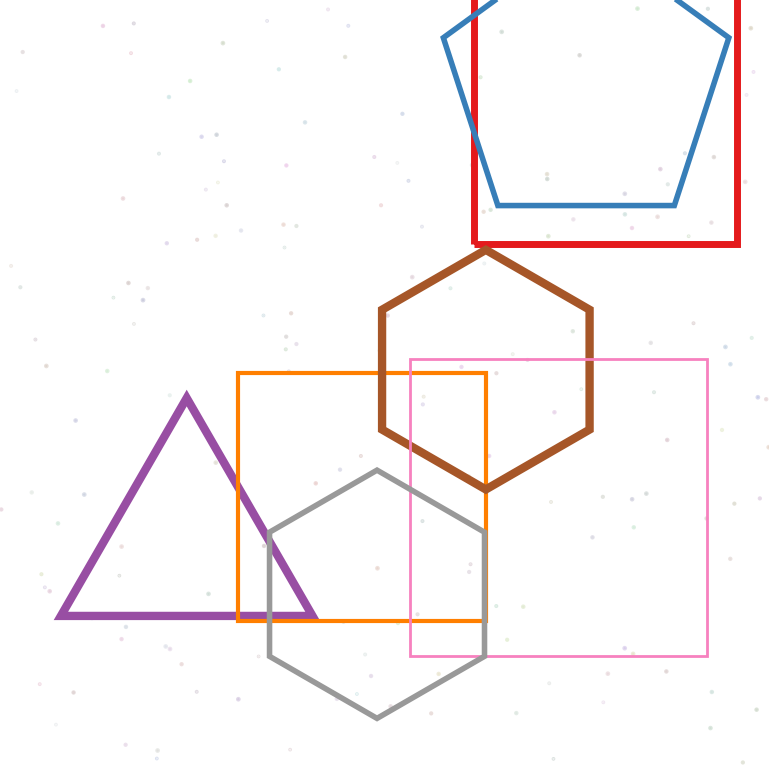[{"shape": "square", "thickness": 2.5, "radius": 0.86, "center": [0.787, 0.855]}, {"shape": "pentagon", "thickness": 2, "radius": 0.97, "center": [0.761, 0.891]}, {"shape": "triangle", "thickness": 3, "radius": 0.94, "center": [0.242, 0.294]}, {"shape": "square", "thickness": 1.5, "radius": 0.81, "center": [0.47, 0.355]}, {"shape": "hexagon", "thickness": 3, "radius": 0.78, "center": [0.631, 0.52]}, {"shape": "square", "thickness": 1, "radius": 0.96, "center": [0.725, 0.341]}, {"shape": "hexagon", "thickness": 2, "radius": 0.81, "center": [0.49, 0.228]}]